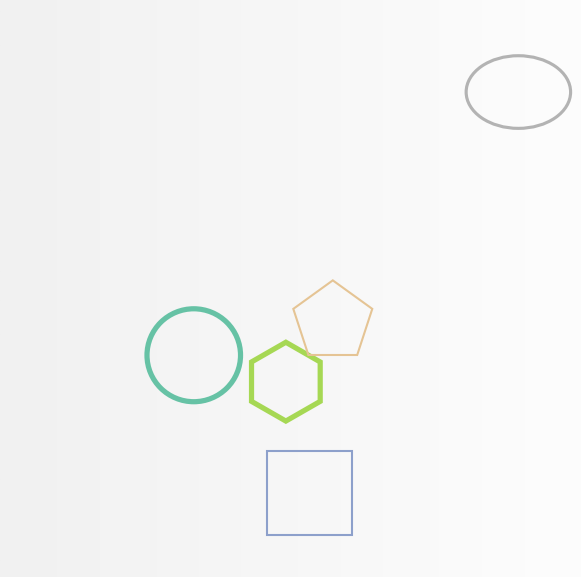[{"shape": "circle", "thickness": 2.5, "radius": 0.4, "center": [0.333, 0.384]}, {"shape": "square", "thickness": 1, "radius": 0.36, "center": [0.532, 0.145]}, {"shape": "hexagon", "thickness": 2.5, "radius": 0.34, "center": [0.492, 0.338]}, {"shape": "pentagon", "thickness": 1, "radius": 0.36, "center": [0.573, 0.442]}, {"shape": "oval", "thickness": 1.5, "radius": 0.45, "center": [0.892, 0.84]}]